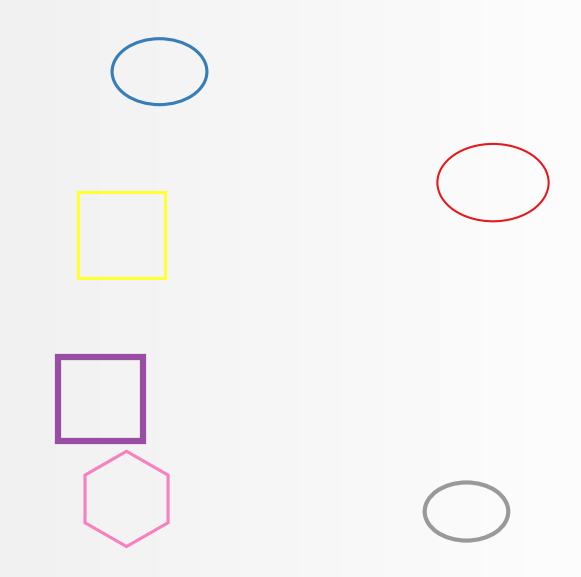[{"shape": "oval", "thickness": 1, "radius": 0.48, "center": [0.848, 0.683]}, {"shape": "oval", "thickness": 1.5, "radius": 0.41, "center": [0.274, 0.875]}, {"shape": "square", "thickness": 3, "radius": 0.36, "center": [0.173, 0.309]}, {"shape": "square", "thickness": 1.5, "radius": 0.37, "center": [0.209, 0.592]}, {"shape": "hexagon", "thickness": 1.5, "radius": 0.41, "center": [0.218, 0.135]}, {"shape": "oval", "thickness": 2, "radius": 0.36, "center": [0.803, 0.113]}]